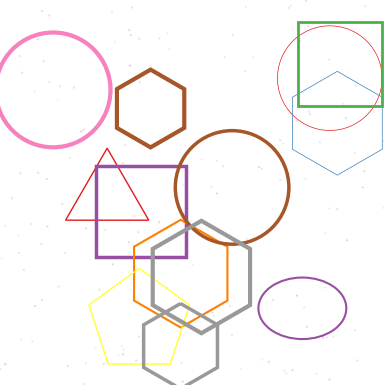[{"shape": "triangle", "thickness": 1, "radius": 0.62, "center": [0.278, 0.49]}, {"shape": "circle", "thickness": 0.5, "radius": 0.68, "center": [0.857, 0.797]}, {"shape": "hexagon", "thickness": 0.5, "radius": 0.67, "center": [0.876, 0.68]}, {"shape": "square", "thickness": 2, "radius": 0.55, "center": [0.883, 0.834]}, {"shape": "oval", "thickness": 1.5, "radius": 0.57, "center": [0.785, 0.199]}, {"shape": "square", "thickness": 2.5, "radius": 0.59, "center": [0.367, 0.451]}, {"shape": "hexagon", "thickness": 1.5, "radius": 0.7, "center": [0.469, 0.289]}, {"shape": "pentagon", "thickness": 1, "radius": 0.69, "center": [0.362, 0.165]}, {"shape": "circle", "thickness": 2.5, "radius": 0.74, "center": [0.603, 0.513]}, {"shape": "hexagon", "thickness": 3, "radius": 0.5, "center": [0.391, 0.718]}, {"shape": "circle", "thickness": 3, "radius": 0.75, "center": [0.138, 0.766]}, {"shape": "hexagon", "thickness": 2.5, "radius": 0.55, "center": [0.469, 0.101]}, {"shape": "hexagon", "thickness": 3, "radius": 0.73, "center": [0.523, 0.28]}]